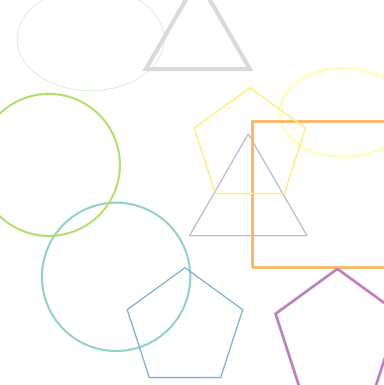[{"shape": "circle", "thickness": 1.5, "radius": 0.96, "center": [0.302, 0.281]}, {"shape": "oval", "thickness": 1.5, "radius": 0.83, "center": [0.891, 0.707]}, {"shape": "triangle", "thickness": 1, "radius": 0.88, "center": [0.645, 0.476]}, {"shape": "pentagon", "thickness": 1, "radius": 0.79, "center": [0.48, 0.147]}, {"shape": "square", "thickness": 2, "radius": 0.94, "center": [0.843, 0.496]}, {"shape": "circle", "thickness": 1.5, "radius": 0.92, "center": [0.127, 0.572]}, {"shape": "triangle", "thickness": 3, "radius": 0.78, "center": [0.514, 0.899]}, {"shape": "pentagon", "thickness": 2, "radius": 0.84, "center": [0.876, 0.133]}, {"shape": "oval", "thickness": 0.5, "radius": 0.96, "center": [0.235, 0.898]}, {"shape": "pentagon", "thickness": 1, "radius": 0.76, "center": [0.649, 0.62]}]